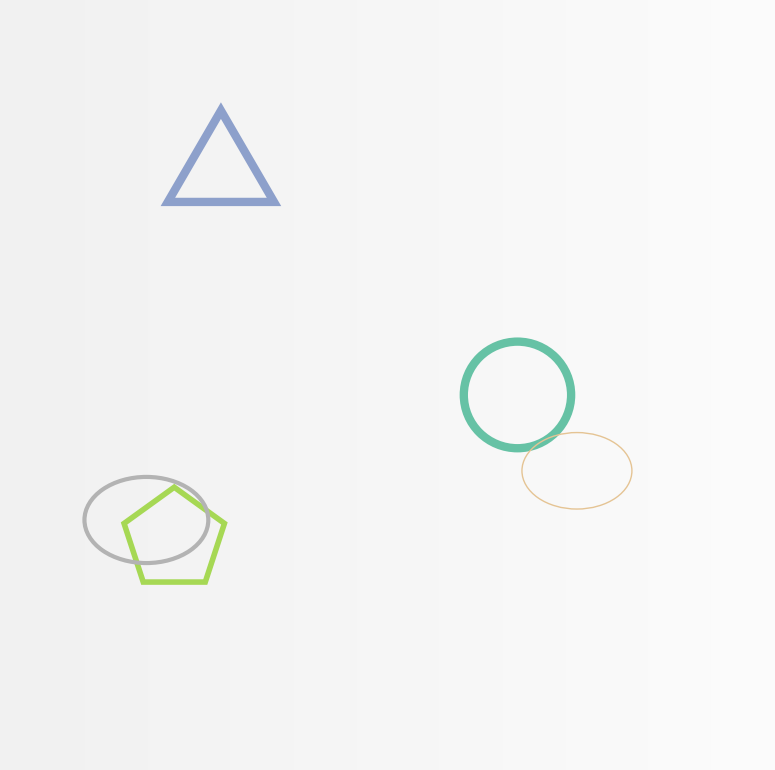[{"shape": "circle", "thickness": 3, "radius": 0.35, "center": [0.668, 0.487]}, {"shape": "triangle", "thickness": 3, "radius": 0.4, "center": [0.285, 0.777]}, {"shape": "pentagon", "thickness": 2, "radius": 0.34, "center": [0.225, 0.299]}, {"shape": "oval", "thickness": 0.5, "radius": 0.35, "center": [0.744, 0.389]}, {"shape": "oval", "thickness": 1.5, "radius": 0.4, "center": [0.189, 0.325]}]